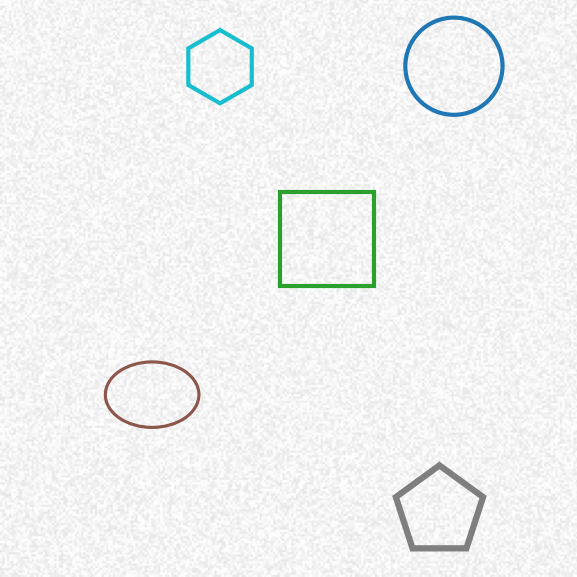[{"shape": "circle", "thickness": 2, "radius": 0.42, "center": [0.786, 0.884]}, {"shape": "square", "thickness": 2, "radius": 0.41, "center": [0.567, 0.585]}, {"shape": "oval", "thickness": 1.5, "radius": 0.41, "center": [0.263, 0.316]}, {"shape": "pentagon", "thickness": 3, "radius": 0.4, "center": [0.761, 0.114]}, {"shape": "hexagon", "thickness": 2, "radius": 0.32, "center": [0.381, 0.884]}]